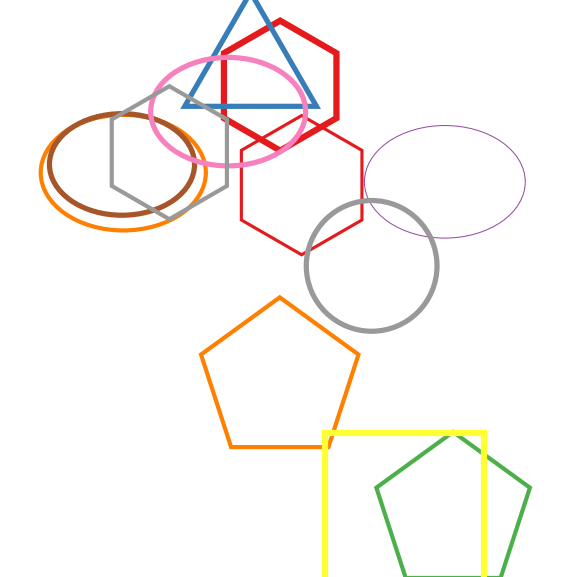[{"shape": "hexagon", "thickness": 1.5, "radius": 0.6, "center": [0.522, 0.679]}, {"shape": "hexagon", "thickness": 3, "radius": 0.56, "center": [0.485, 0.851]}, {"shape": "triangle", "thickness": 2.5, "radius": 0.66, "center": [0.434, 0.881]}, {"shape": "pentagon", "thickness": 2, "radius": 0.7, "center": [0.785, 0.111]}, {"shape": "oval", "thickness": 0.5, "radius": 0.7, "center": [0.77, 0.684]}, {"shape": "oval", "thickness": 2, "radius": 0.71, "center": [0.213, 0.7]}, {"shape": "pentagon", "thickness": 2, "radius": 0.72, "center": [0.484, 0.341]}, {"shape": "square", "thickness": 3, "radius": 0.69, "center": [0.7, 0.113]}, {"shape": "oval", "thickness": 2.5, "radius": 0.63, "center": [0.211, 0.714]}, {"shape": "oval", "thickness": 2.5, "radius": 0.67, "center": [0.395, 0.806]}, {"shape": "circle", "thickness": 2.5, "radius": 0.57, "center": [0.644, 0.539]}, {"shape": "hexagon", "thickness": 2, "radius": 0.58, "center": [0.293, 0.735]}]